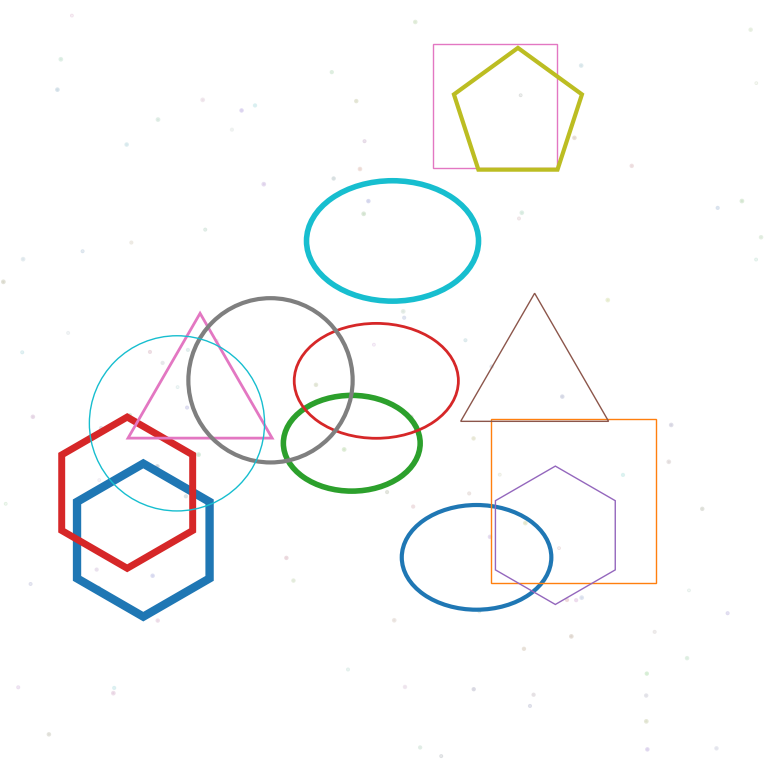[{"shape": "hexagon", "thickness": 3, "radius": 0.5, "center": [0.186, 0.299]}, {"shape": "oval", "thickness": 1.5, "radius": 0.49, "center": [0.619, 0.276]}, {"shape": "square", "thickness": 0.5, "radius": 0.53, "center": [0.745, 0.35]}, {"shape": "oval", "thickness": 2, "radius": 0.44, "center": [0.457, 0.424]}, {"shape": "hexagon", "thickness": 2.5, "radius": 0.49, "center": [0.165, 0.36]}, {"shape": "oval", "thickness": 1, "radius": 0.53, "center": [0.489, 0.505]}, {"shape": "hexagon", "thickness": 0.5, "radius": 0.45, "center": [0.721, 0.305]}, {"shape": "triangle", "thickness": 0.5, "radius": 0.55, "center": [0.694, 0.508]}, {"shape": "square", "thickness": 0.5, "radius": 0.4, "center": [0.643, 0.863]}, {"shape": "triangle", "thickness": 1, "radius": 0.54, "center": [0.26, 0.485]}, {"shape": "circle", "thickness": 1.5, "radius": 0.53, "center": [0.351, 0.506]}, {"shape": "pentagon", "thickness": 1.5, "radius": 0.44, "center": [0.673, 0.85]}, {"shape": "circle", "thickness": 0.5, "radius": 0.57, "center": [0.23, 0.45]}, {"shape": "oval", "thickness": 2, "radius": 0.56, "center": [0.51, 0.687]}]